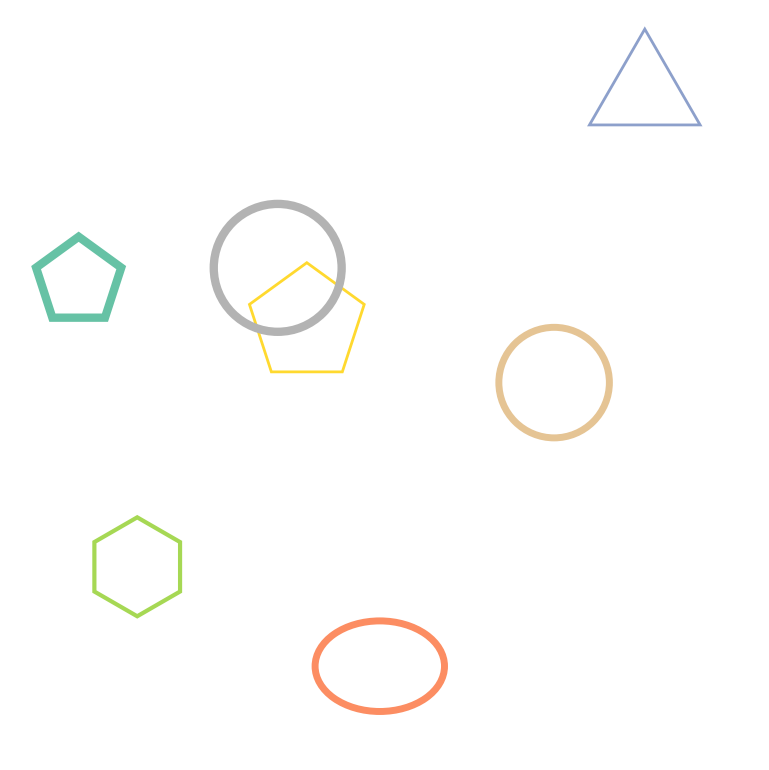[{"shape": "pentagon", "thickness": 3, "radius": 0.29, "center": [0.102, 0.634]}, {"shape": "oval", "thickness": 2.5, "radius": 0.42, "center": [0.493, 0.135]}, {"shape": "triangle", "thickness": 1, "radius": 0.41, "center": [0.837, 0.879]}, {"shape": "hexagon", "thickness": 1.5, "radius": 0.32, "center": [0.178, 0.264]}, {"shape": "pentagon", "thickness": 1, "radius": 0.39, "center": [0.398, 0.58]}, {"shape": "circle", "thickness": 2.5, "radius": 0.36, "center": [0.72, 0.503]}, {"shape": "circle", "thickness": 3, "radius": 0.42, "center": [0.361, 0.652]}]